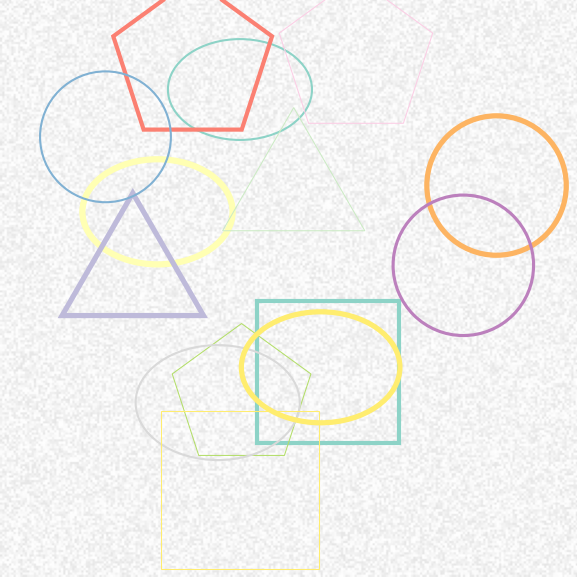[{"shape": "square", "thickness": 2, "radius": 0.62, "center": [0.568, 0.356]}, {"shape": "oval", "thickness": 1, "radius": 0.62, "center": [0.416, 0.844]}, {"shape": "oval", "thickness": 3, "radius": 0.65, "center": [0.273, 0.632]}, {"shape": "triangle", "thickness": 2.5, "radius": 0.71, "center": [0.23, 0.523]}, {"shape": "pentagon", "thickness": 2, "radius": 0.72, "center": [0.334, 0.892]}, {"shape": "circle", "thickness": 1, "radius": 0.57, "center": [0.183, 0.762]}, {"shape": "circle", "thickness": 2.5, "radius": 0.6, "center": [0.86, 0.678]}, {"shape": "pentagon", "thickness": 0.5, "radius": 0.63, "center": [0.418, 0.313]}, {"shape": "pentagon", "thickness": 0.5, "radius": 0.7, "center": [0.616, 0.899]}, {"shape": "oval", "thickness": 1, "radius": 0.71, "center": [0.377, 0.302]}, {"shape": "circle", "thickness": 1.5, "radius": 0.61, "center": [0.802, 0.54]}, {"shape": "triangle", "thickness": 0.5, "radius": 0.71, "center": [0.509, 0.671]}, {"shape": "square", "thickness": 0.5, "radius": 0.68, "center": [0.416, 0.151]}, {"shape": "oval", "thickness": 2.5, "radius": 0.69, "center": [0.555, 0.363]}]